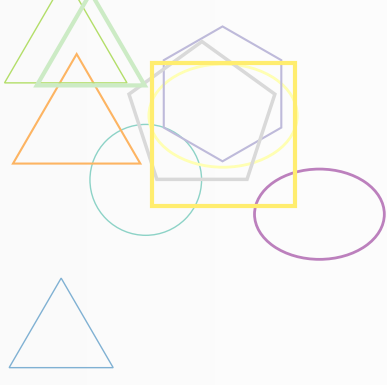[{"shape": "circle", "thickness": 1, "radius": 0.72, "center": [0.376, 0.533]}, {"shape": "oval", "thickness": 2, "radius": 0.96, "center": [0.576, 0.7]}, {"shape": "hexagon", "thickness": 1.5, "radius": 0.88, "center": [0.574, 0.756]}, {"shape": "triangle", "thickness": 1, "radius": 0.78, "center": [0.158, 0.123]}, {"shape": "triangle", "thickness": 1.5, "radius": 0.95, "center": [0.198, 0.67]}, {"shape": "triangle", "thickness": 1, "radius": 0.91, "center": [0.17, 0.876]}, {"shape": "pentagon", "thickness": 2.5, "radius": 0.99, "center": [0.521, 0.694]}, {"shape": "oval", "thickness": 2, "radius": 0.84, "center": [0.824, 0.444]}, {"shape": "triangle", "thickness": 3, "radius": 0.8, "center": [0.234, 0.859]}, {"shape": "square", "thickness": 3, "radius": 0.92, "center": [0.576, 0.651]}]